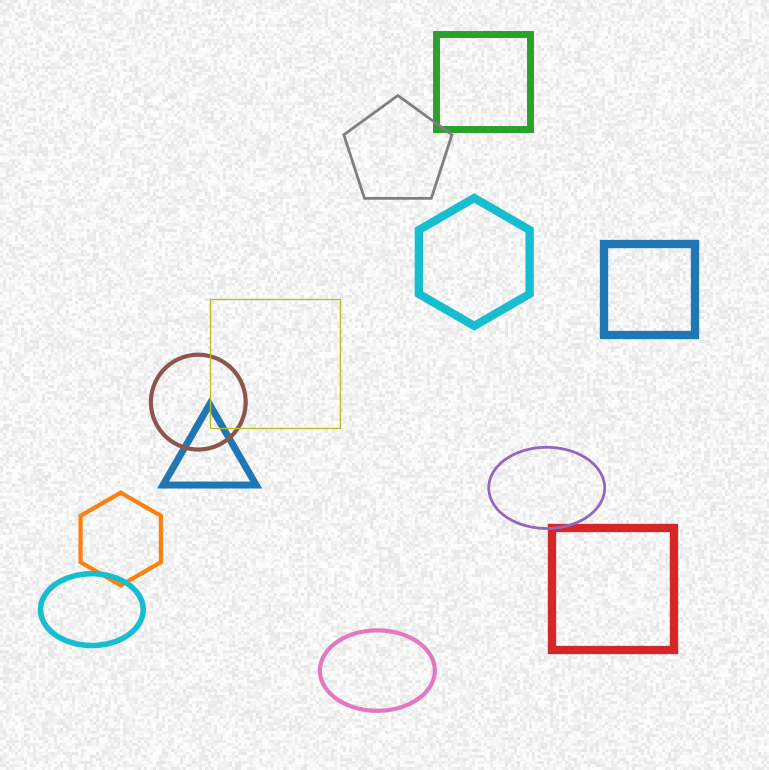[{"shape": "square", "thickness": 3, "radius": 0.3, "center": [0.844, 0.624]}, {"shape": "triangle", "thickness": 2.5, "radius": 0.35, "center": [0.272, 0.405]}, {"shape": "hexagon", "thickness": 1.5, "radius": 0.3, "center": [0.157, 0.3]}, {"shape": "square", "thickness": 2.5, "radius": 0.31, "center": [0.627, 0.894]}, {"shape": "square", "thickness": 3, "radius": 0.4, "center": [0.796, 0.235]}, {"shape": "oval", "thickness": 1, "radius": 0.38, "center": [0.71, 0.366]}, {"shape": "circle", "thickness": 1.5, "radius": 0.31, "center": [0.258, 0.478]}, {"shape": "oval", "thickness": 1.5, "radius": 0.37, "center": [0.49, 0.129]}, {"shape": "pentagon", "thickness": 1, "radius": 0.37, "center": [0.517, 0.802]}, {"shape": "square", "thickness": 0.5, "radius": 0.42, "center": [0.357, 0.528]}, {"shape": "hexagon", "thickness": 3, "radius": 0.42, "center": [0.616, 0.66]}, {"shape": "oval", "thickness": 2, "radius": 0.33, "center": [0.119, 0.208]}]